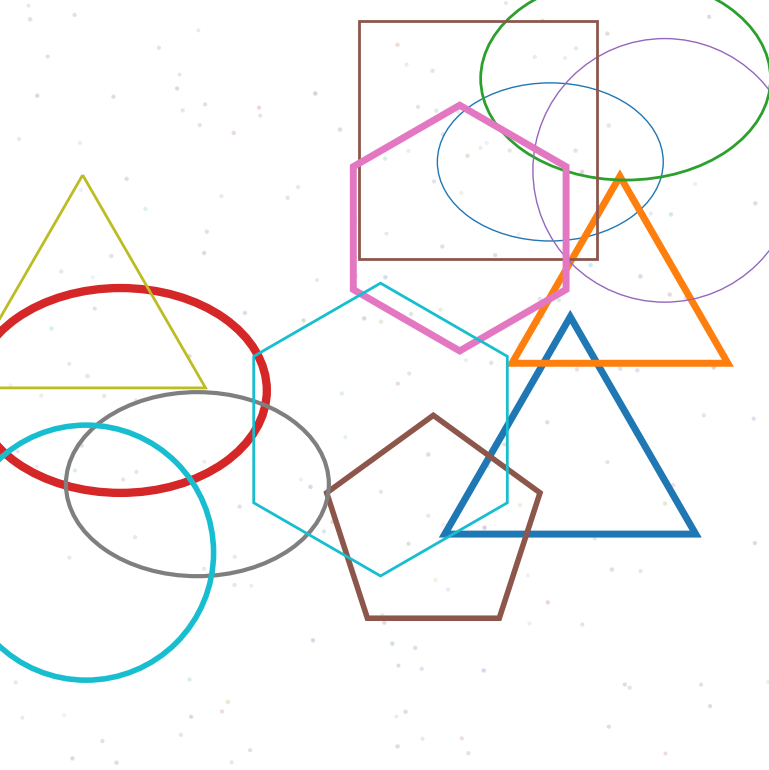[{"shape": "oval", "thickness": 0.5, "radius": 0.73, "center": [0.715, 0.79]}, {"shape": "triangle", "thickness": 2.5, "radius": 0.94, "center": [0.741, 0.4]}, {"shape": "triangle", "thickness": 2.5, "radius": 0.81, "center": [0.805, 0.609]}, {"shape": "oval", "thickness": 1, "radius": 0.94, "center": [0.812, 0.898]}, {"shape": "oval", "thickness": 3, "radius": 0.95, "center": [0.156, 0.493]}, {"shape": "circle", "thickness": 0.5, "radius": 0.86, "center": [0.863, 0.779]}, {"shape": "pentagon", "thickness": 2, "radius": 0.73, "center": [0.563, 0.315]}, {"shape": "square", "thickness": 1, "radius": 0.77, "center": [0.62, 0.818]}, {"shape": "hexagon", "thickness": 2.5, "radius": 0.8, "center": [0.597, 0.704]}, {"shape": "oval", "thickness": 1.5, "radius": 0.85, "center": [0.256, 0.371]}, {"shape": "triangle", "thickness": 1, "radius": 0.92, "center": [0.107, 0.588]}, {"shape": "hexagon", "thickness": 1, "radius": 0.95, "center": [0.494, 0.442]}, {"shape": "circle", "thickness": 2, "radius": 0.83, "center": [0.112, 0.282]}]